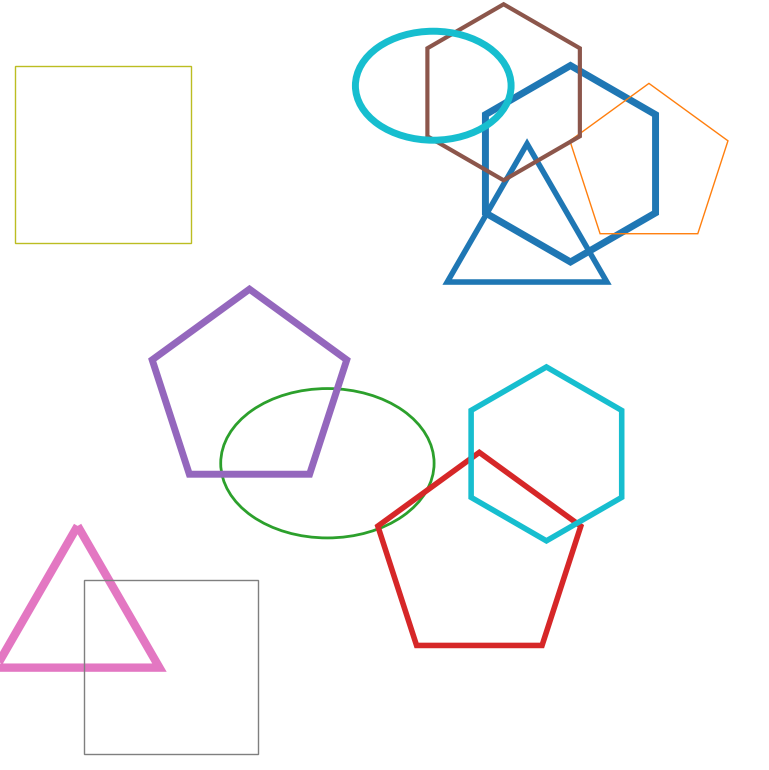[{"shape": "hexagon", "thickness": 2.5, "radius": 0.64, "center": [0.741, 0.787]}, {"shape": "triangle", "thickness": 2, "radius": 0.6, "center": [0.684, 0.694]}, {"shape": "pentagon", "thickness": 0.5, "radius": 0.54, "center": [0.843, 0.784]}, {"shape": "oval", "thickness": 1, "radius": 0.69, "center": [0.425, 0.398]}, {"shape": "pentagon", "thickness": 2, "radius": 0.69, "center": [0.622, 0.274]}, {"shape": "pentagon", "thickness": 2.5, "radius": 0.66, "center": [0.324, 0.492]}, {"shape": "hexagon", "thickness": 1.5, "radius": 0.57, "center": [0.654, 0.88]}, {"shape": "triangle", "thickness": 3, "radius": 0.61, "center": [0.101, 0.194]}, {"shape": "square", "thickness": 0.5, "radius": 0.56, "center": [0.222, 0.134]}, {"shape": "square", "thickness": 0.5, "radius": 0.57, "center": [0.134, 0.799]}, {"shape": "oval", "thickness": 2.5, "radius": 0.51, "center": [0.563, 0.889]}, {"shape": "hexagon", "thickness": 2, "radius": 0.56, "center": [0.71, 0.411]}]